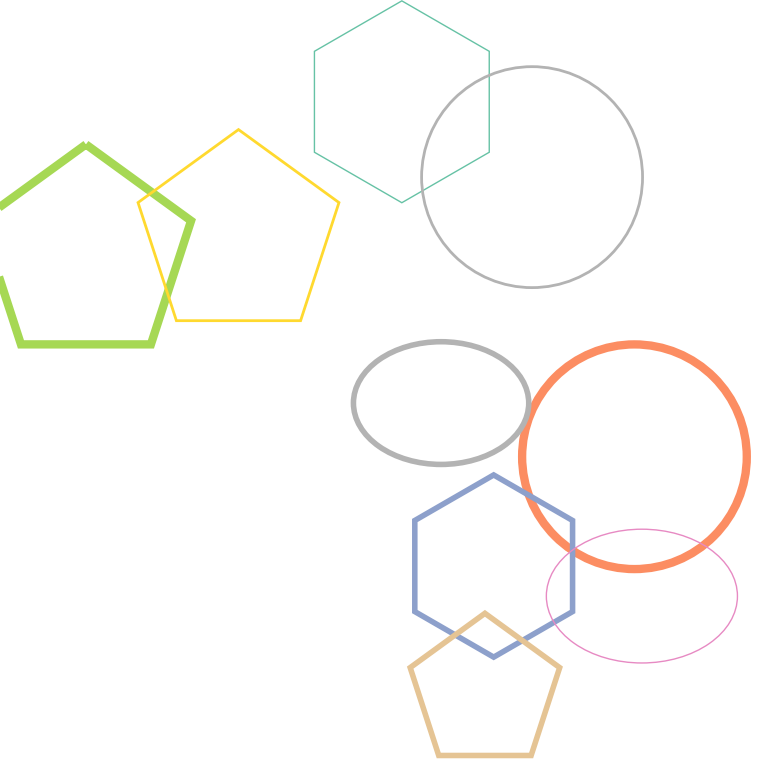[{"shape": "hexagon", "thickness": 0.5, "radius": 0.66, "center": [0.522, 0.868]}, {"shape": "circle", "thickness": 3, "radius": 0.73, "center": [0.824, 0.407]}, {"shape": "hexagon", "thickness": 2, "radius": 0.59, "center": [0.641, 0.265]}, {"shape": "oval", "thickness": 0.5, "radius": 0.62, "center": [0.834, 0.226]}, {"shape": "pentagon", "thickness": 3, "radius": 0.72, "center": [0.112, 0.669]}, {"shape": "pentagon", "thickness": 1, "radius": 0.69, "center": [0.31, 0.695]}, {"shape": "pentagon", "thickness": 2, "radius": 0.51, "center": [0.63, 0.101]}, {"shape": "oval", "thickness": 2, "radius": 0.57, "center": [0.573, 0.477]}, {"shape": "circle", "thickness": 1, "radius": 0.72, "center": [0.691, 0.77]}]